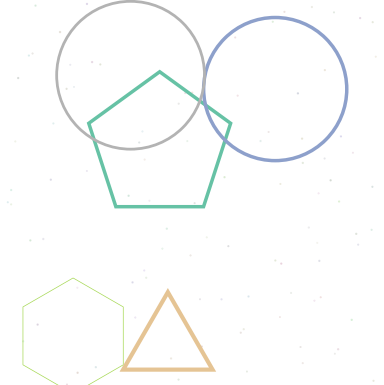[{"shape": "pentagon", "thickness": 2.5, "radius": 0.97, "center": [0.415, 0.62]}, {"shape": "circle", "thickness": 2.5, "radius": 0.93, "center": [0.715, 0.769]}, {"shape": "hexagon", "thickness": 0.5, "radius": 0.75, "center": [0.19, 0.128]}, {"shape": "triangle", "thickness": 3, "radius": 0.67, "center": [0.436, 0.107]}, {"shape": "circle", "thickness": 2, "radius": 0.96, "center": [0.339, 0.805]}]